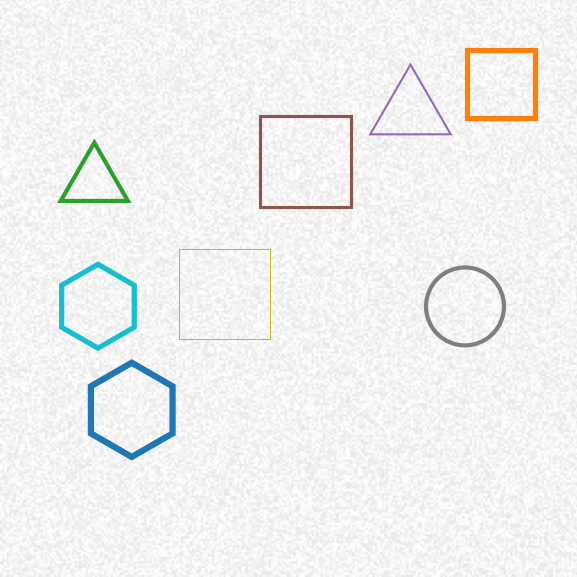[{"shape": "hexagon", "thickness": 3, "radius": 0.41, "center": [0.228, 0.289]}, {"shape": "square", "thickness": 2.5, "radius": 0.29, "center": [0.867, 0.853]}, {"shape": "triangle", "thickness": 2, "radius": 0.34, "center": [0.163, 0.685]}, {"shape": "triangle", "thickness": 1, "radius": 0.4, "center": [0.711, 0.807]}, {"shape": "square", "thickness": 1.5, "radius": 0.4, "center": [0.529, 0.719]}, {"shape": "circle", "thickness": 2, "radius": 0.34, "center": [0.805, 0.469]}, {"shape": "square", "thickness": 0.5, "radius": 0.39, "center": [0.389, 0.49]}, {"shape": "hexagon", "thickness": 2.5, "radius": 0.36, "center": [0.17, 0.469]}]